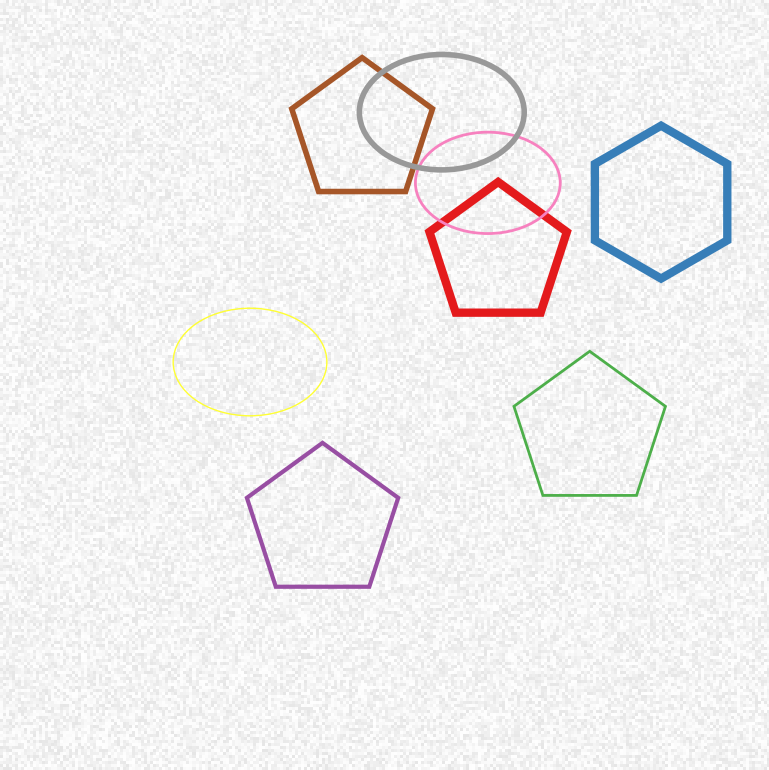[{"shape": "pentagon", "thickness": 3, "radius": 0.47, "center": [0.647, 0.67]}, {"shape": "hexagon", "thickness": 3, "radius": 0.5, "center": [0.859, 0.738]}, {"shape": "pentagon", "thickness": 1, "radius": 0.52, "center": [0.766, 0.44]}, {"shape": "pentagon", "thickness": 1.5, "radius": 0.52, "center": [0.419, 0.322]}, {"shape": "oval", "thickness": 0.5, "radius": 0.5, "center": [0.325, 0.53]}, {"shape": "pentagon", "thickness": 2, "radius": 0.48, "center": [0.47, 0.829]}, {"shape": "oval", "thickness": 1, "radius": 0.47, "center": [0.634, 0.763]}, {"shape": "oval", "thickness": 2, "radius": 0.54, "center": [0.574, 0.854]}]